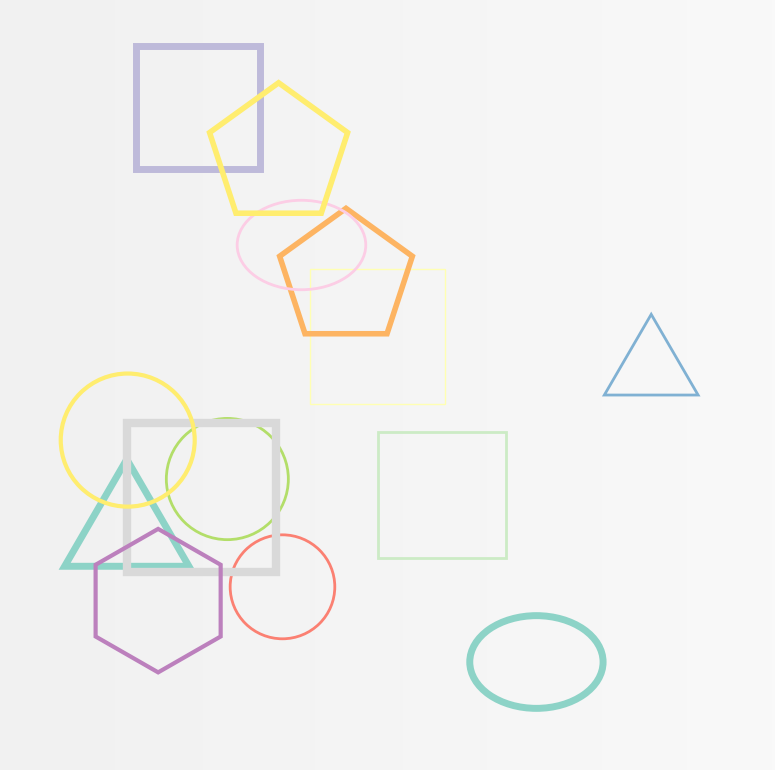[{"shape": "oval", "thickness": 2.5, "radius": 0.43, "center": [0.692, 0.14]}, {"shape": "triangle", "thickness": 2.5, "radius": 0.46, "center": [0.164, 0.311]}, {"shape": "square", "thickness": 0.5, "radius": 0.44, "center": [0.487, 0.563]}, {"shape": "square", "thickness": 2.5, "radius": 0.4, "center": [0.255, 0.861]}, {"shape": "circle", "thickness": 1, "radius": 0.34, "center": [0.364, 0.238]}, {"shape": "triangle", "thickness": 1, "radius": 0.35, "center": [0.84, 0.522]}, {"shape": "pentagon", "thickness": 2, "radius": 0.45, "center": [0.446, 0.639]}, {"shape": "circle", "thickness": 1, "radius": 0.39, "center": [0.293, 0.378]}, {"shape": "oval", "thickness": 1, "radius": 0.41, "center": [0.389, 0.682]}, {"shape": "square", "thickness": 3, "radius": 0.48, "center": [0.26, 0.354]}, {"shape": "hexagon", "thickness": 1.5, "radius": 0.47, "center": [0.204, 0.22]}, {"shape": "square", "thickness": 1, "radius": 0.41, "center": [0.57, 0.357]}, {"shape": "pentagon", "thickness": 2, "radius": 0.47, "center": [0.359, 0.799]}, {"shape": "circle", "thickness": 1.5, "radius": 0.43, "center": [0.165, 0.428]}]